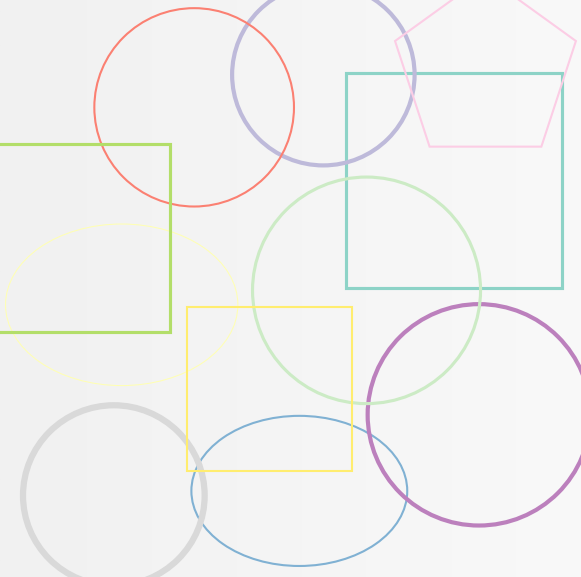[{"shape": "square", "thickness": 1.5, "radius": 0.93, "center": [0.781, 0.686]}, {"shape": "oval", "thickness": 0.5, "radius": 1.0, "center": [0.209, 0.471]}, {"shape": "circle", "thickness": 2, "radius": 0.78, "center": [0.556, 0.87]}, {"shape": "circle", "thickness": 1, "radius": 0.86, "center": [0.334, 0.813]}, {"shape": "oval", "thickness": 1, "radius": 0.93, "center": [0.515, 0.149]}, {"shape": "square", "thickness": 1.5, "radius": 0.81, "center": [0.13, 0.587]}, {"shape": "pentagon", "thickness": 1, "radius": 0.82, "center": [0.835, 0.878]}, {"shape": "circle", "thickness": 3, "radius": 0.78, "center": [0.196, 0.141]}, {"shape": "circle", "thickness": 2, "radius": 0.96, "center": [0.824, 0.281]}, {"shape": "circle", "thickness": 1.5, "radius": 0.98, "center": [0.631, 0.496]}, {"shape": "square", "thickness": 1, "radius": 0.71, "center": [0.464, 0.326]}]